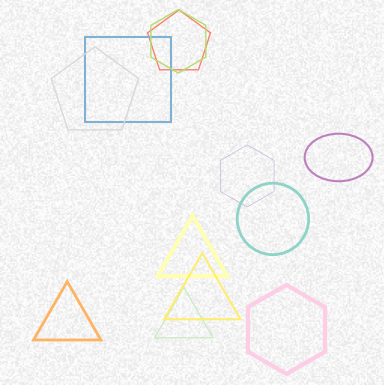[{"shape": "circle", "thickness": 2, "radius": 0.46, "center": [0.709, 0.431]}, {"shape": "triangle", "thickness": 3, "radius": 0.52, "center": [0.5, 0.335]}, {"shape": "hexagon", "thickness": 0.5, "radius": 0.4, "center": [0.642, 0.543]}, {"shape": "pentagon", "thickness": 1, "radius": 0.43, "center": [0.465, 0.888]}, {"shape": "square", "thickness": 1.5, "radius": 0.56, "center": [0.332, 0.793]}, {"shape": "triangle", "thickness": 2, "radius": 0.51, "center": [0.175, 0.168]}, {"shape": "hexagon", "thickness": 1, "radius": 0.41, "center": [0.463, 0.893]}, {"shape": "hexagon", "thickness": 3, "radius": 0.58, "center": [0.744, 0.144]}, {"shape": "pentagon", "thickness": 1, "radius": 0.6, "center": [0.247, 0.759]}, {"shape": "oval", "thickness": 1.5, "radius": 0.44, "center": [0.88, 0.591]}, {"shape": "triangle", "thickness": 1, "radius": 0.44, "center": [0.477, 0.166]}, {"shape": "triangle", "thickness": 1.5, "radius": 0.57, "center": [0.525, 0.228]}]